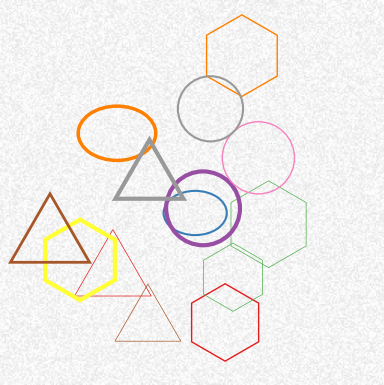[{"shape": "hexagon", "thickness": 1, "radius": 0.5, "center": [0.585, 0.162]}, {"shape": "triangle", "thickness": 0.5, "radius": 0.58, "center": [0.293, 0.289]}, {"shape": "oval", "thickness": 1.5, "radius": 0.41, "center": [0.507, 0.447]}, {"shape": "hexagon", "thickness": 0.5, "radius": 0.56, "center": [0.698, 0.418]}, {"shape": "hexagon", "thickness": 0.5, "radius": 0.44, "center": [0.605, 0.28]}, {"shape": "circle", "thickness": 3, "radius": 0.48, "center": [0.527, 0.459]}, {"shape": "oval", "thickness": 2.5, "radius": 0.5, "center": [0.304, 0.654]}, {"shape": "hexagon", "thickness": 1, "radius": 0.53, "center": [0.628, 0.855]}, {"shape": "hexagon", "thickness": 3, "radius": 0.52, "center": [0.208, 0.325]}, {"shape": "triangle", "thickness": 0.5, "radius": 0.49, "center": [0.384, 0.163]}, {"shape": "triangle", "thickness": 2, "radius": 0.59, "center": [0.13, 0.378]}, {"shape": "circle", "thickness": 1, "radius": 0.47, "center": [0.671, 0.59]}, {"shape": "circle", "thickness": 1.5, "radius": 0.42, "center": [0.547, 0.717]}, {"shape": "triangle", "thickness": 3, "radius": 0.51, "center": [0.388, 0.535]}]